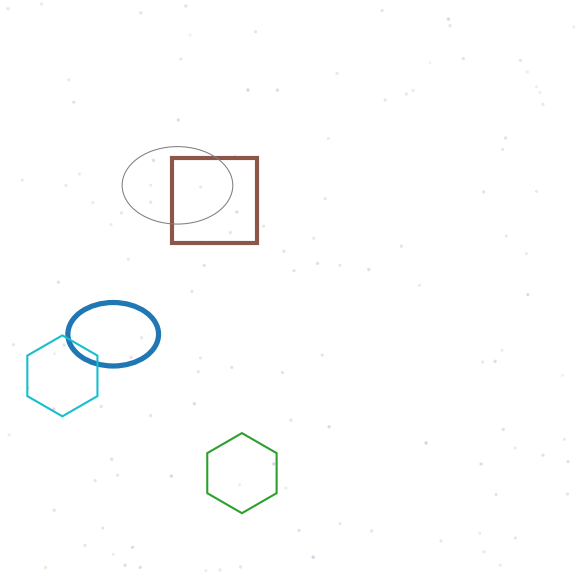[{"shape": "oval", "thickness": 2.5, "radius": 0.39, "center": [0.196, 0.42]}, {"shape": "hexagon", "thickness": 1, "radius": 0.35, "center": [0.419, 0.18]}, {"shape": "square", "thickness": 2, "radius": 0.37, "center": [0.372, 0.652]}, {"shape": "oval", "thickness": 0.5, "radius": 0.48, "center": [0.307, 0.678]}, {"shape": "hexagon", "thickness": 1, "radius": 0.35, "center": [0.108, 0.348]}]